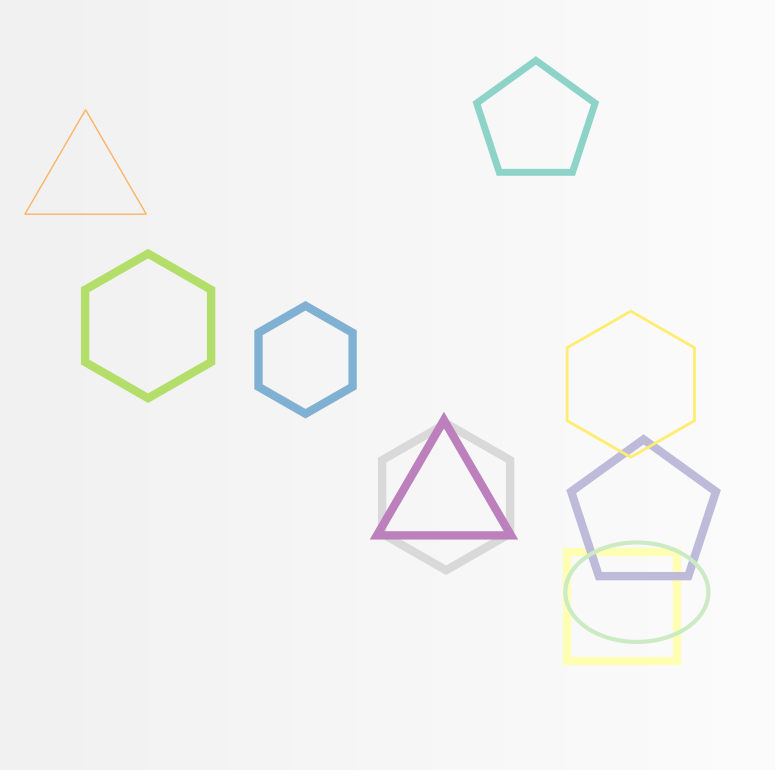[{"shape": "pentagon", "thickness": 2.5, "radius": 0.4, "center": [0.691, 0.841]}, {"shape": "square", "thickness": 3, "radius": 0.35, "center": [0.802, 0.212]}, {"shape": "pentagon", "thickness": 3, "radius": 0.49, "center": [0.83, 0.331]}, {"shape": "hexagon", "thickness": 3, "radius": 0.35, "center": [0.394, 0.533]}, {"shape": "triangle", "thickness": 0.5, "radius": 0.45, "center": [0.11, 0.767]}, {"shape": "hexagon", "thickness": 3, "radius": 0.47, "center": [0.191, 0.577]}, {"shape": "hexagon", "thickness": 3, "radius": 0.48, "center": [0.576, 0.355]}, {"shape": "triangle", "thickness": 3, "radius": 0.5, "center": [0.573, 0.355]}, {"shape": "oval", "thickness": 1.5, "radius": 0.46, "center": [0.822, 0.231]}, {"shape": "hexagon", "thickness": 1, "radius": 0.47, "center": [0.814, 0.501]}]